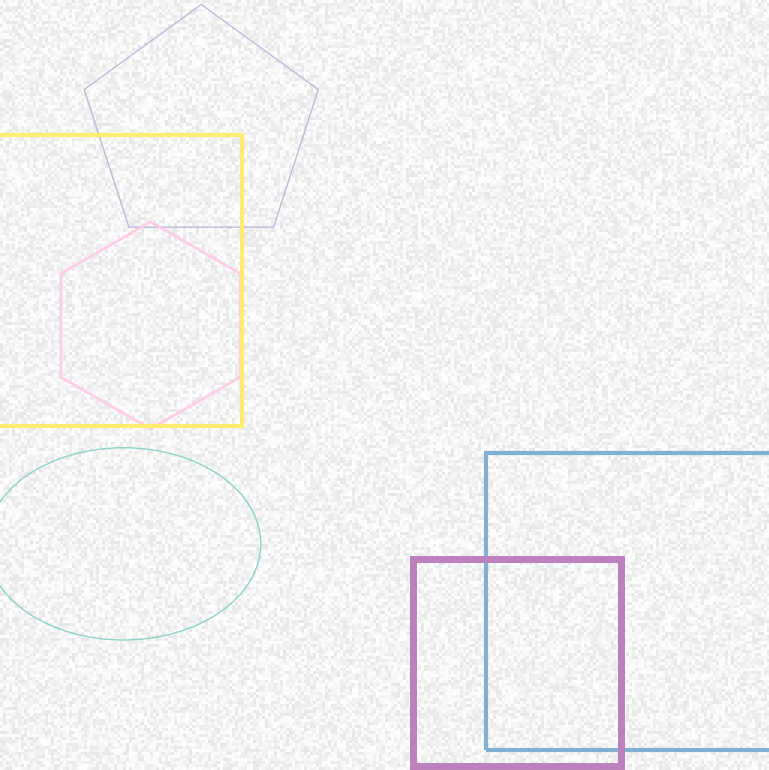[{"shape": "oval", "thickness": 0.5, "radius": 0.89, "center": [0.16, 0.294]}, {"shape": "pentagon", "thickness": 0.5, "radius": 0.8, "center": [0.261, 0.834]}, {"shape": "square", "thickness": 1.5, "radius": 0.96, "center": [0.824, 0.219]}, {"shape": "hexagon", "thickness": 1, "radius": 0.67, "center": [0.196, 0.577]}, {"shape": "square", "thickness": 2.5, "radius": 0.68, "center": [0.672, 0.14]}, {"shape": "square", "thickness": 1.5, "radius": 0.95, "center": [0.125, 0.636]}]